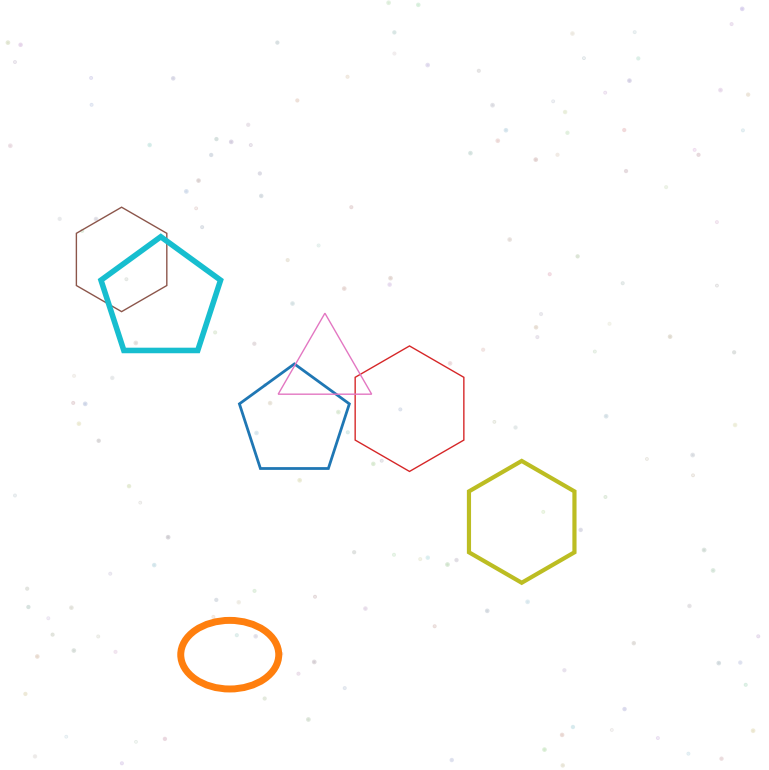[{"shape": "pentagon", "thickness": 1, "radius": 0.38, "center": [0.382, 0.452]}, {"shape": "oval", "thickness": 2.5, "radius": 0.32, "center": [0.298, 0.15]}, {"shape": "hexagon", "thickness": 0.5, "radius": 0.41, "center": [0.532, 0.469]}, {"shape": "hexagon", "thickness": 0.5, "radius": 0.34, "center": [0.158, 0.663]}, {"shape": "triangle", "thickness": 0.5, "radius": 0.35, "center": [0.422, 0.523]}, {"shape": "hexagon", "thickness": 1.5, "radius": 0.4, "center": [0.678, 0.322]}, {"shape": "pentagon", "thickness": 2, "radius": 0.41, "center": [0.209, 0.611]}]